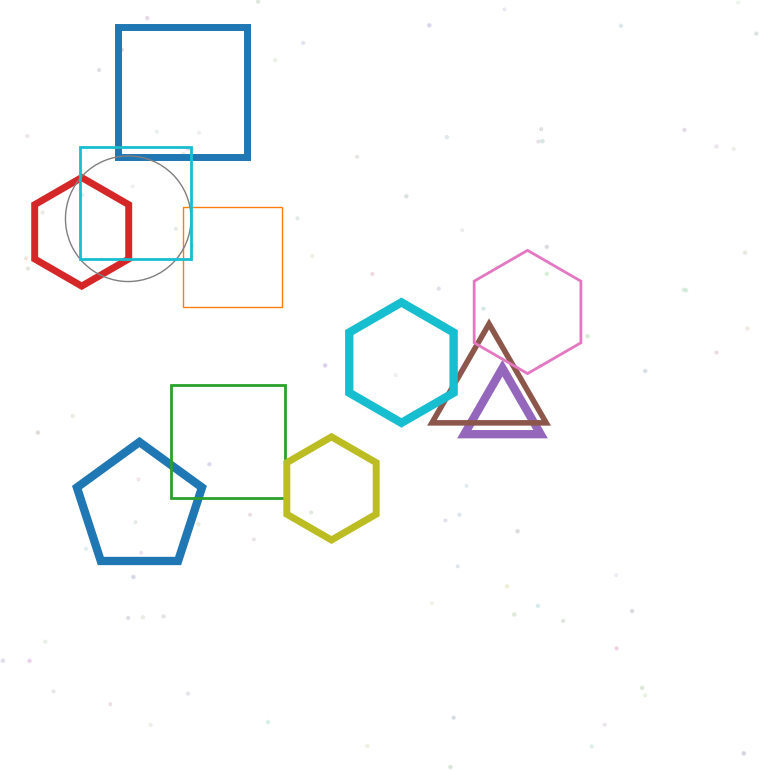[{"shape": "pentagon", "thickness": 3, "radius": 0.43, "center": [0.181, 0.341]}, {"shape": "square", "thickness": 2.5, "radius": 0.42, "center": [0.237, 0.881]}, {"shape": "square", "thickness": 0.5, "radius": 0.32, "center": [0.302, 0.666]}, {"shape": "square", "thickness": 1, "radius": 0.37, "center": [0.296, 0.426]}, {"shape": "hexagon", "thickness": 2.5, "radius": 0.35, "center": [0.106, 0.699]}, {"shape": "triangle", "thickness": 3, "radius": 0.29, "center": [0.653, 0.465]}, {"shape": "triangle", "thickness": 2, "radius": 0.43, "center": [0.635, 0.494]}, {"shape": "hexagon", "thickness": 1, "radius": 0.4, "center": [0.685, 0.595]}, {"shape": "circle", "thickness": 0.5, "radius": 0.41, "center": [0.167, 0.716]}, {"shape": "hexagon", "thickness": 2.5, "radius": 0.33, "center": [0.431, 0.366]}, {"shape": "square", "thickness": 1, "radius": 0.36, "center": [0.176, 0.737]}, {"shape": "hexagon", "thickness": 3, "radius": 0.39, "center": [0.521, 0.529]}]